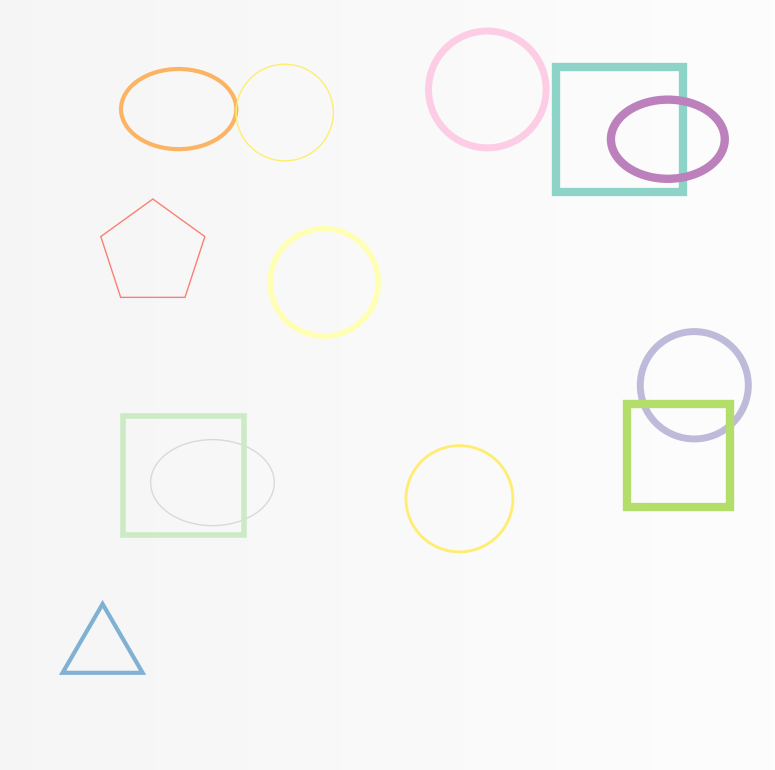[{"shape": "square", "thickness": 3, "radius": 0.41, "center": [0.799, 0.832]}, {"shape": "circle", "thickness": 2, "radius": 0.35, "center": [0.418, 0.633]}, {"shape": "circle", "thickness": 2.5, "radius": 0.35, "center": [0.896, 0.5]}, {"shape": "pentagon", "thickness": 0.5, "radius": 0.35, "center": [0.197, 0.671]}, {"shape": "triangle", "thickness": 1.5, "radius": 0.3, "center": [0.132, 0.156]}, {"shape": "oval", "thickness": 1.5, "radius": 0.37, "center": [0.231, 0.858]}, {"shape": "square", "thickness": 3, "radius": 0.33, "center": [0.875, 0.408]}, {"shape": "circle", "thickness": 2.5, "radius": 0.38, "center": [0.629, 0.884]}, {"shape": "oval", "thickness": 0.5, "radius": 0.4, "center": [0.274, 0.373]}, {"shape": "oval", "thickness": 3, "radius": 0.37, "center": [0.862, 0.819]}, {"shape": "square", "thickness": 2, "radius": 0.39, "center": [0.237, 0.383]}, {"shape": "circle", "thickness": 1, "radius": 0.35, "center": [0.593, 0.352]}, {"shape": "circle", "thickness": 0.5, "radius": 0.31, "center": [0.367, 0.854]}]